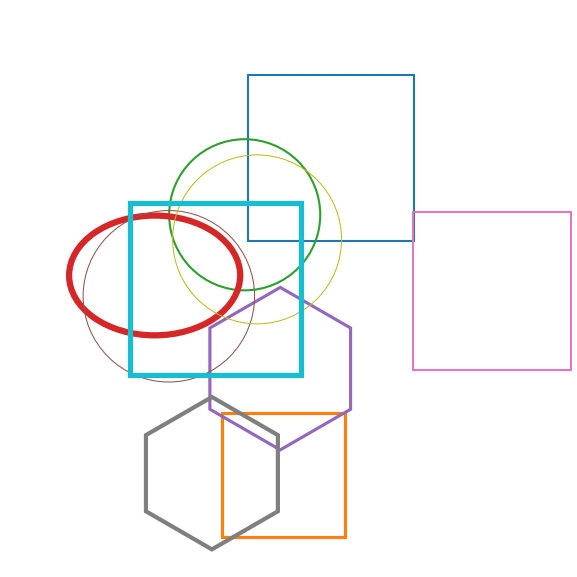[{"shape": "square", "thickness": 1, "radius": 0.72, "center": [0.573, 0.726]}, {"shape": "square", "thickness": 1.5, "radius": 0.53, "center": [0.491, 0.176]}, {"shape": "circle", "thickness": 1, "radius": 0.65, "center": [0.424, 0.627]}, {"shape": "oval", "thickness": 3, "radius": 0.74, "center": [0.268, 0.522]}, {"shape": "hexagon", "thickness": 1.5, "radius": 0.7, "center": [0.485, 0.361]}, {"shape": "circle", "thickness": 0.5, "radius": 0.74, "center": [0.292, 0.486]}, {"shape": "square", "thickness": 1, "radius": 0.68, "center": [0.852, 0.495]}, {"shape": "hexagon", "thickness": 2, "radius": 0.66, "center": [0.367, 0.18]}, {"shape": "circle", "thickness": 0.5, "radius": 0.73, "center": [0.445, 0.585]}, {"shape": "square", "thickness": 2.5, "radius": 0.74, "center": [0.373, 0.499]}]